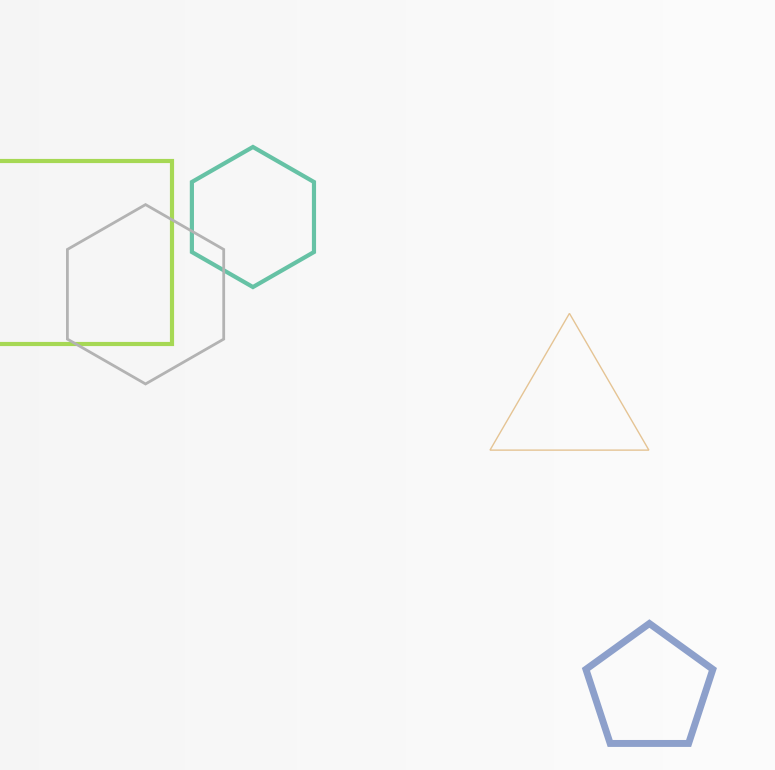[{"shape": "hexagon", "thickness": 1.5, "radius": 0.45, "center": [0.326, 0.718]}, {"shape": "pentagon", "thickness": 2.5, "radius": 0.43, "center": [0.838, 0.104]}, {"shape": "square", "thickness": 1.5, "radius": 0.59, "center": [0.104, 0.672]}, {"shape": "triangle", "thickness": 0.5, "radius": 0.59, "center": [0.735, 0.475]}, {"shape": "hexagon", "thickness": 1, "radius": 0.58, "center": [0.188, 0.618]}]